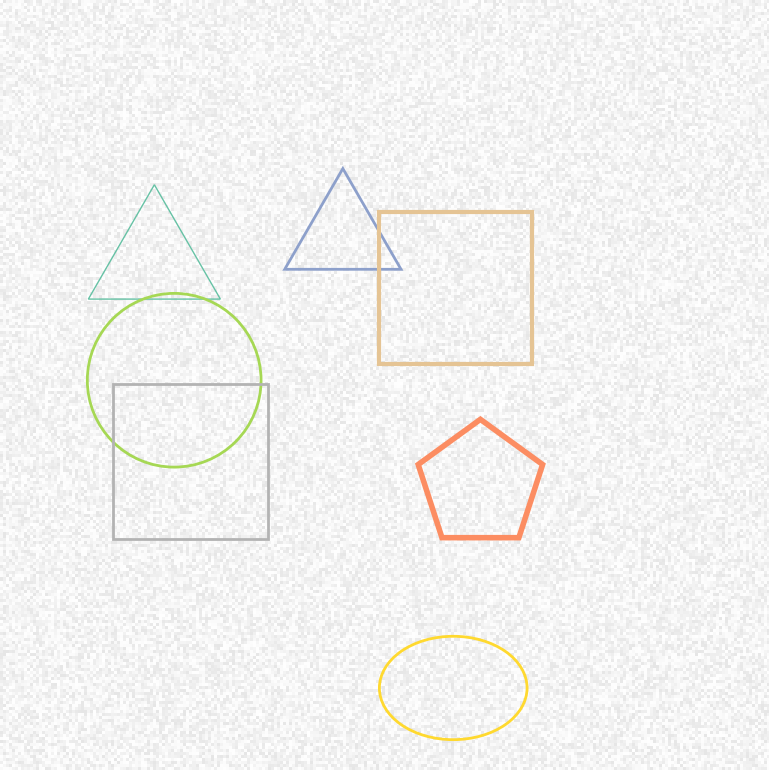[{"shape": "triangle", "thickness": 0.5, "radius": 0.49, "center": [0.2, 0.661]}, {"shape": "pentagon", "thickness": 2, "radius": 0.42, "center": [0.624, 0.37]}, {"shape": "triangle", "thickness": 1, "radius": 0.44, "center": [0.445, 0.694]}, {"shape": "circle", "thickness": 1, "radius": 0.56, "center": [0.226, 0.506]}, {"shape": "oval", "thickness": 1, "radius": 0.48, "center": [0.589, 0.107]}, {"shape": "square", "thickness": 1.5, "radius": 0.5, "center": [0.592, 0.626]}, {"shape": "square", "thickness": 1, "radius": 0.5, "center": [0.248, 0.401]}]